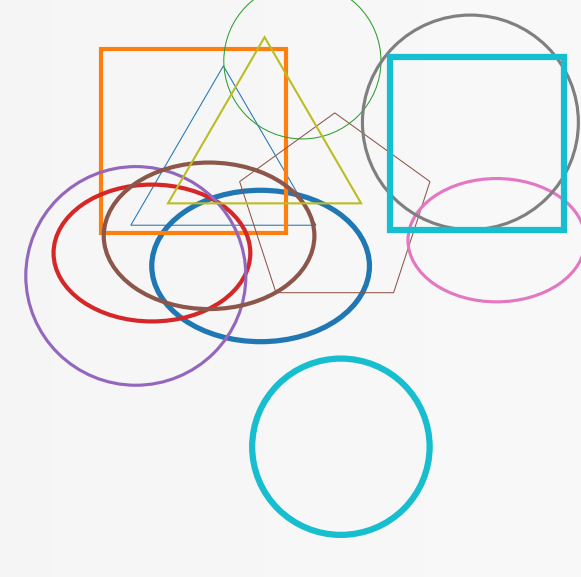[{"shape": "oval", "thickness": 2.5, "radius": 0.94, "center": [0.448, 0.539]}, {"shape": "triangle", "thickness": 0.5, "radius": 0.92, "center": [0.384, 0.701]}, {"shape": "square", "thickness": 2, "radius": 0.8, "center": [0.333, 0.755]}, {"shape": "circle", "thickness": 0.5, "radius": 0.68, "center": [0.52, 0.894]}, {"shape": "oval", "thickness": 2, "radius": 0.85, "center": [0.261, 0.561]}, {"shape": "circle", "thickness": 1.5, "radius": 0.95, "center": [0.234, 0.521]}, {"shape": "pentagon", "thickness": 0.5, "radius": 0.86, "center": [0.576, 0.632]}, {"shape": "oval", "thickness": 2, "radius": 0.91, "center": [0.36, 0.591]}, {"shape": "oval", "thickness": 1.5, "radius": 0.76, "center": [0.854, 0.583]}, {"shape": "circle", "thickness": 1.5, "radius": 0.93, "center": [0.809, 0.787]}, {"shape": "triangle", "thickness": 1, "radius": 0.96, "center": [0.455, 0.743]}, {"shape": "circle", "thickness": 3, "radius": 0.76, "center": [0.586, 0.226]}, {"shape": "square", "thickness": 3, "radius": 0.75, "center": [0.82, 0.751]}]